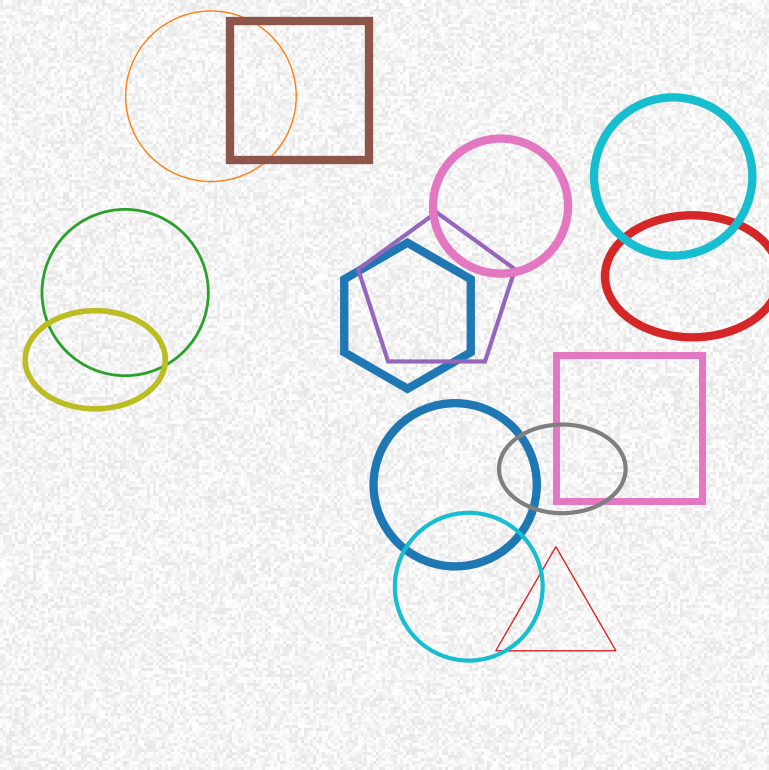[{"shape": "hexagon", "thickness": 3, "radius": 0.47, "center": [0.529, 0.59]}, {"shape": "circle", "thickness": 3, "radius": 0.53, "center": [0.591, 0.37]}, {"shape": "circle", "thickness": 0.5, "radius": 0.55, "center": [0.274, 0.875]}, {"shape": "circle", "thickness": 1, "radius": 0.54, "center": [0.163, 0.62]}, {"shape": "triangle", "thickness": 0.5, "radius": 0.45, "center": [0.722, 0.2]}, {"shape": "oval", "thickness": 3, "radius": 0.57, "center": [0.899, 0.641]}, {"shape": "pentagon", "thickness": 1.5, "radius": 0.54, "center": [0.567, 0.617]}, {"shape": "square", "thickness": 3, "radius": 0.45, "center": [0.389, 0.883]}, {"shape": "square", "thickness": 2.5, "radius": 0.47, "center": [0.817, 0.444]}, {"shape": "circle", "thickness": 3, "radius": 0.44, "center": [0.65, 0.732]}, {"shape": "oval", "thickness": 1.5, "radius": 0.41, "center": [0.73, 0.391]}, {"shape": "oval", "thickness": 2, "radius": 0.46, "center": [0.124, 0.533]}, {"shape": "circle", "thickness": 3, "radius": 0.51, "center": [0.874, 0.771]}, {"shape": "circle", "thickness": 1.5, "radius": 0.48, "center": [0.609, 0.238]}]